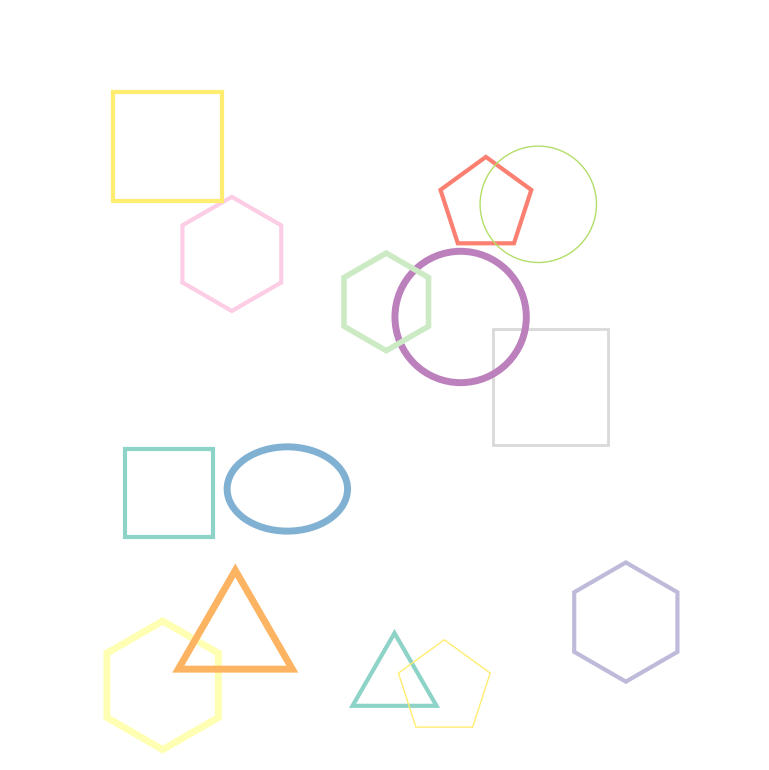[{"shape": "triangle", "thickness": 1.5, "radius": 0.31, "center": [0.512, 0.115]}, {"shape": "square", "thickness": 1.5, "radius": 0.29, "center": [0.219, 0.359]}, {"shape": "hexagon", "thickness": 2.5, "radius": 0.42, "center": [0.211, 0.11]}, {"shape": "hexagon", "thickness": 1.5, "radius": 0.39, "center": [0.813, 0.192]}, {"shape": "pentagon", "thickness": 1.5, "radius": 0.31, "center": [0.631, 0.734]}, {"shape": "oval", "thickness": 2.5, "radius": 0.39, "center": [0.373, 0.365]}, {"shape": "triangle", "thickness": 2.5, "radius": 0.43, "center": [0.306, 0.174]}, {"shape": "circle", "thickness": 0.5, "radius": 0.38, "center": [0.699, 0.735]}, {"shape": "hexagon", "thickness": 1.5, "radius": 0.37, "center": [0.301, 0.67]}, {"shape": "square", "thickness": 1, "radius": 0.37, "center": [0.715, 0.497]}, {"shape": "circle", "thickness": 2.5, "radius": 0.43, "center": [0.598, 0.588]}, {"shape": "hexagon", "thickness": 2, "radius": 0.32, "center": [0.502, 0.608]}, {"shape": "pentagon", "thickness": 0.5, "radius": 0.31, "center": [0.577, 0.106]}, {"shape": "square", "thickness": 1.5, "radius": 0.35, "center": [0.218, 0.809]}]